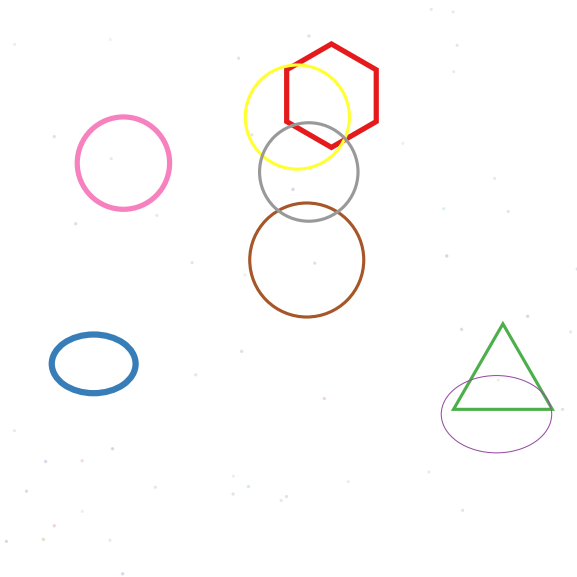[{"shape": "hexagon", "thickness": 2.5, "radius": 0.45, "center": [0.574, 0.833]}, {"shape": "oval", "thickness": 3, "radius": 0.36, "center": [0.162, 0.369]}, {"shape": "triangle", "thickness": 1.5, "radius": 0.49, "center": [0.871, 0.34]}, {"shape": "oval", "thickness": 0.5, "radius": 0.48, "center": [0.86, 0.282]}, {"shape": "circle", "thickness": 1.5, "radius": 0.45, "center": [0.515, 0.796]}, {"shape": "circle", "thickness": 1.5, "radius": 0.49, "center": [0.531, 0.549]}, {"shape": "circle", "thickness": 2.5, "radius": 0.4, "center": [0.214, 0.717]}, {"shape": "circle", "thickness": 1.5, "radius": 0.43, "center": [0.535, 0.701]}]